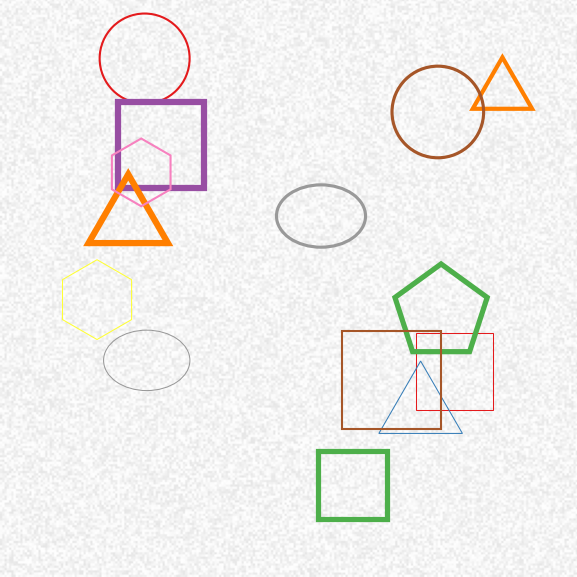[{"shape": "square", "thickness": 0.5, "radius": 0.33, "center": [0.786, 0.355]}, {"shape": "circle", "thickness": 1, "radius": 0.39, "center": [0.25, 0.898]}, {"shape": "triangle", "thickness": 0.5, "radius": 0.42, "center": [0.728, 0.29]}, {"shape": "square", "thickness": 2.5, "radius": 0.3, "center": [0.61, 0.16]}, {"shape": "pentagon", "thickness": 2.5, "radius": 0.42, "center": [0.764, 0.458]}, {"shape": "square", "thickness": 3, "radius": 0.37, "center": [0.278, 0.748]}, {"shape": "triangle", "thickness": 2, "radius": 0.3, "center": [0.87, 0.84]}, {"shape": "triangle", "thickness": 3, "radius": 0.4, "center": [0.222, 0.618]}, {"shape": "hexagon", "thickness": 0.5, "radius": 0.35, "center": [0.168, 0.48]}, {"shape": "square", "thickness": 1, "radius": 0.43, "center": [0.678, 0.341]}, {"shape": "circle", "thickness": 1.5, "radius": 0.4, "center": [0.758, 0.805]}, {"shape": "hexagon", "thickness": 1, "radius": 0.29, "center": [0.245, 0.701]}, {"shape": "oval", "thickness": 0.5, "radius": 0.37, "center": [0.254, 0.375]}, {"shape": "oval", "thickness": 1.5, "radius": 0.39, "center": [0.556, 0.625]}]